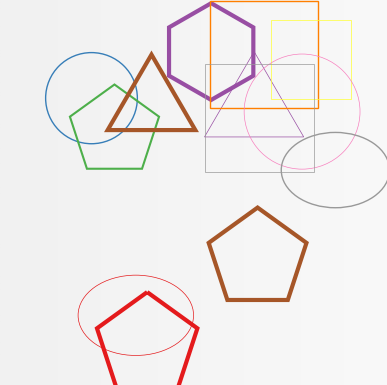[{"shape": "oval", "thickness": 0.5, "radius": 0.75, "center": [0.351, 0.181]}, {"shape": "pentagon", "thickness": 3, "radius": 0.68, "center": [0.38, 0.105]}, {"shape": "circle", "thickness": 1, "radius": 0.59, "center": [0.236, 0.745]}, {"shape": "pentagon", "thickness": 1.5, "radius": 0.6, "center": [0.295, 0.66]}, {"shape": "triangle", "thickness": 0.5, "radius": 0.74, "center": [0.656, 0.718]}, {"shape": "hexagon", "thickness": 3, "radius": 0.63, "center": [0.545, 0.866]}, {"shape": "square", "thickness": 1, "radius": 0.7, "center": [0.681, 0.859]}, {"shape": "square", "thickness": 0.5, "radius": 0.52, "center": [0.803, 0.846]}, {"shape": "triangle", "thickness": 3, "radius": 0.65, "center": [0.391, 0.727]}, {"shape": "pentagon", "thickness": 3, "radius": 0.66, "center": [0.665, 0.328]}, {"shape": "circle", "thickness": 0.5, "radius": 0.75, "center": [0.78, 0.71]}, {"shape": "oval", "thickness": 1, "radius": 0.7, "center": [0.866, 0.558]}, {"shape": "square", "thickness": 0.5, "radius": 0.7, "center": [0.67, 0.694]}]